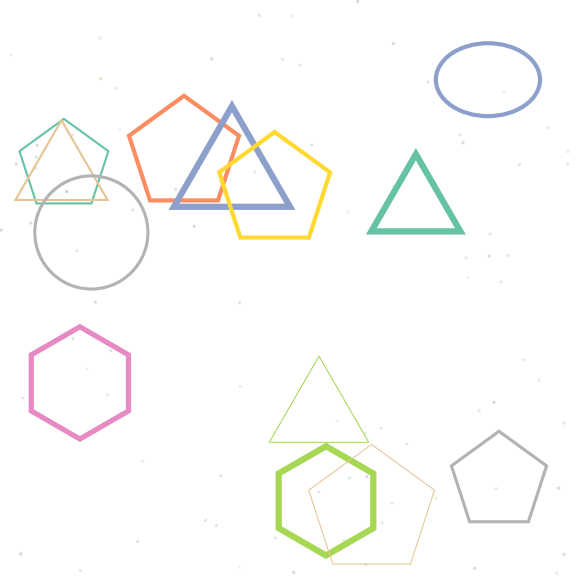[{"shape": "pentagon", "thickness": 1, "radius": 0.4, "center": [0.111, 0.712]}, {"shape": "triangle", "thickness": 3, "radius": 0.45, "center": [0.72, 0.643]}, {"shape": "pentagon", "thickness": 2, "radius": 0.5, "center": [0.319, 0.733]}, {"shape": "oval", "thickness": 2, "radius": 0.45, "center": [0.845, 0.861]}, {"shape": "triangle", "thickness": 3, "radius": 0.58, "center": [0.402, 0.699]}, {"shape": "hexagon", "thickness": 2.5, "radius": 0.49, "center": [0.138, 0.336]}, {"shape": "triangle", "thickness": 0.5, "radius": 0.5, "center": [0.552, 0.283]}, {"shape": "hexagon", "thickness": 3, "radius": 0.47, "center": [0.564, 0.132]}, {"shape": "pentagon", "thickness": 2, "radius": 0.5, "center": [0.476, 0.669]}, {"shape": "pentagon", "thickness": 0.5, "radius": 0.57, "center": [0.644, 0.115]}, {"shape": "triangle", "thickness": 1, "radius": 0.46, "center": [0.106, 0.699]}, {"shape": "circle", "thickness": 1.5, "radius": 0.49, "center": [0.158, 0.597]}, {"shape": "pentagon", "thickness": 1.5, "radius": 0.43, "center": [0.864, 0.166]}]